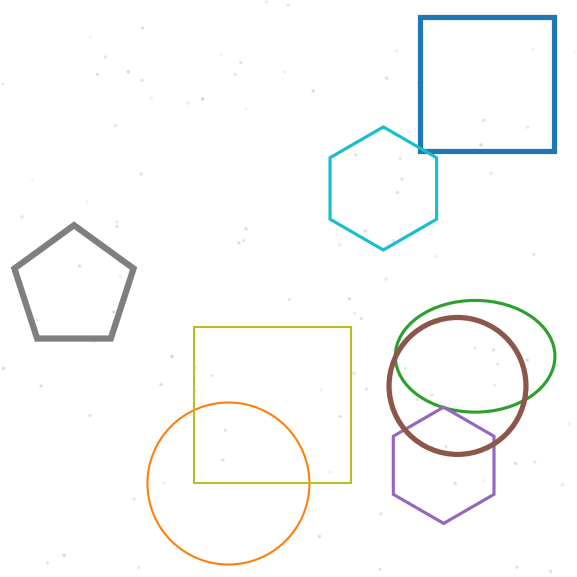[{"shape": "square", "thickness": 2.5, "radius": 0.58, "center": [0.843, 0.854]}, {"shape": "circle", "thickness": 1, "radius": 0.7, "center": [0.396, 0.162]}, {"shape": "oval", "thickness": 1.5, "radius": 0.69, "center": [0.823, 0.382]}, {"shape": "hexagon", "thickness": 1.5, "radius": 0.5, "center": [0.768, 0.193]}, {"shape": "circle", "thickness": 2.5, "radius": 0.59, "center": [0.792, 0.331]}, {"shape": "pentagon", "thickness": 3, "radius": 0.54, "center": [0.128, 0.501]}, {"shape": "square", "thickness": 1, "radius": 0.68, "center": [0.472, 0.298]}, {"shape": "hexagon", "thickness": 1.5, "radius": 0.53, "center": [0.664, 0.673]}]